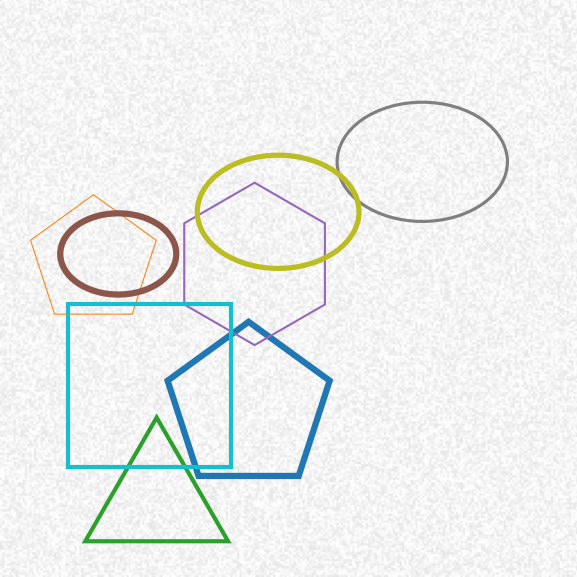[{"shape": "pentagon", "thickness": 3, "radius": 0.74, "center": [0.431, 0.294]}, {"shape": "pentagon", "thickness": 0.5, "radius": 0.57, "center": [0.162, 0.548]}, {"shape": "triangle", "thickness": 2, "radius": 0.71, "center": [0.271, 0.133]}, {"shape": "hexagon", "thickness": 1, "radius": 0.7, "center": [0.441, 0.542]}, {"shape": "oval", "thickness": 3, "radius": 0.5, "center": [0.205, 0.559]}, {"shape": "oval", "thickness": 1.5, "radius": 0.74, "center": [0.731, 0.719]}, {"shape": "oval", "thickness": 2.5, "radius": 0.7, "center": [0.482, 0.632]}, {"shape": "square", "thickness": 2, "radius": 0.71, "center": [0.259, 0.332]}]